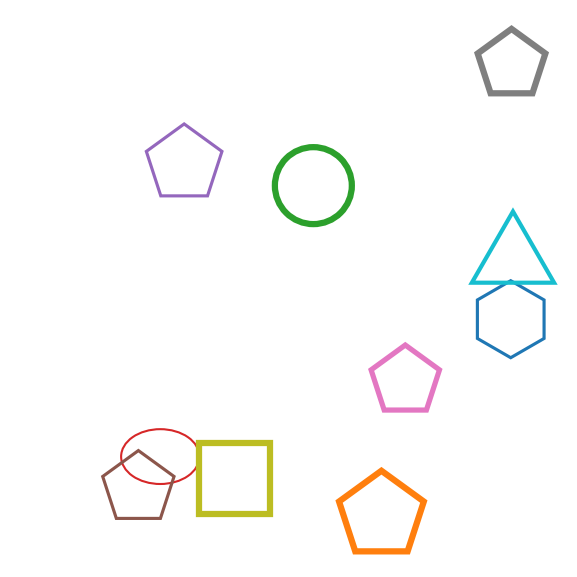[{"shape": "hexagon", "thickness": 1.5, "radius": 0.33, "center": [0.884, 0.446]}, {"shape": "pentagon", "thickness": 3, "radius": 0.39, "center": [0.66, 0.107]}, {"shape": "circle", "thickness": 3, "radius": 0.33, "center": [0.543, 0.678]}, {"shape": "oval", "thickness": 1, "radius": 0.34, "center": [0.278, 0.209]}, {"shape": "pentagon", "thickness": 1.5, "radius": 0.34, "center": [0.319, 0.716]}, {"shape": "pentagon", "thickness": 1.5, "radius": 0.32, "center": [0.24, 0.154]}, {"shape": "pentagon", "thickness": 2.5, "radius": 0.31, "center": [0.702, 0.339]}, {"shape": "pentagon", "thickness": 3, "radius": 0.31, "center": [0.886, 0.887]}, {"shape": "square", "thickness": 3, "radius": 0.3, "center": [0.406, 0.171]}, {"shape": "triangle", "thickness": 2, "radius": 0.41, "center": [0.888, 0.551]}]